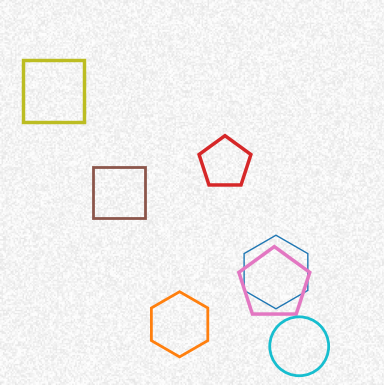[{"shape": "hexagon", "thickness": 1, "radius": 0.48, "center": [0.717, 0.294]}, {"shape": "hexagon", "thickness": 2, "radius": 0.42, "center": [0.466, 0.158]}, {"shape": "pentagon", "thickness": 2.5, "radius": 0.35, "center": [0.584, 0.577]}, {"shape": "square", "thickness": 2, "radius": 0.34, "center": [0.31, 0.5]}, {"shape": "pentagon", "thickness": 2.5, "radius": 0.48, "center": [0.712, 0.263]}, {"shape": "square", "thickness": 2.5, "radius": 0.4, "center": [0.139, 0.764]}, {"shape": "circle", "thickness": 2, "radius": 0.38, "center": [0.777, 0.101]}]